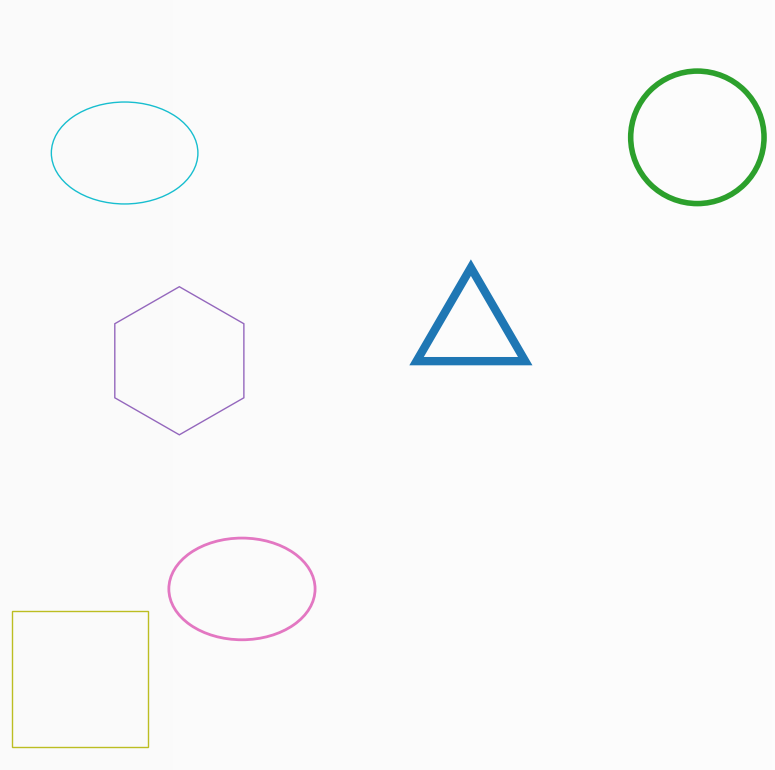[{"shape": "triangle", "thickness": 3, "radius": 0.4, "center": [0.608, 0.571]}, {"shape": "circle", "thickness": 2, "radius": 0.43, "center": [0.9, 0.822]}, {"shape": "hexagon", "thickness": 0.5, "radius": 0.48, "center": [0.231, 0.531]}, {"shape": "oval", "thickness": 1, "radius": 0.47, "center": [0.312, 0.235]}, {"shape": "square", "thickness": 0.5, "radius": 0.44, "center": [0.104, 0.118]}, {"shape": "oval", "thickness": 0.5, "radius": 0.47, "center": [0.161, 0.801]}]